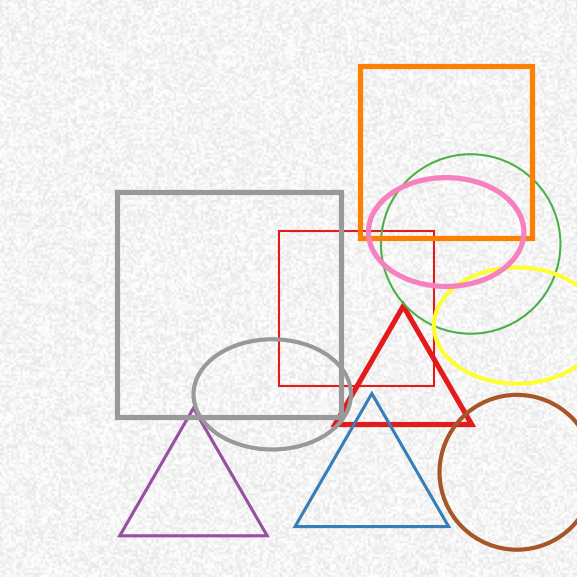[{"shape": "square", "thickness": 1, "radius": 0.67, "center": [0.617, 0.465]}, {"shape": "triangle", "thickness": 2.5, "radius": 0.68, "center": [0.698, 0.332]}, {"shape": "triangle", "thickness": 1.5, "radius": 0.77, "center": [0.644, 0.164]}, {"shape": "circle", "thickness": 1, "radius": 0.78, "center": [0.815, 0.577]}, {"shape": "triangle", "thickness": 1.5, "radius": 0.74, "center": [0.335, 0.145]}, {"shape": "square", "thickness": 2.5, "radius": 0.74, "center": [0.772, 0.736]}, {"shape": "oval", "thickness": 2, "radius": 0.72, "center": [0.895, 0.435]}, {"shape": "circle", "thickness": 2, "radius": 0.67, "center": [0.895, 0.181]}, {"shape": "oval", "thickness": 2.5, "radius": 0.67, "center": [0.773, 0.597]}, {"shape": "square", "thickness": 2.5, "radius": 0.97, "center": [0.396, 0.472]}, {"shape": "oval", "thickness": 2, "radius": 0.68, "center": [0.471, 0.316]}]